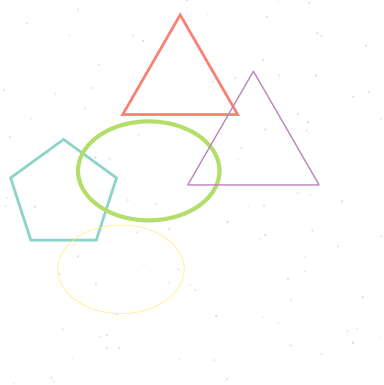[{"shape": "pentagon", "thickness": 2, "radius": 0.72, "center": [0.165, 0.493]}, {"shape": "triangle", "thickness": 2, "radius": 0.86, "center": [0.468, 0.789]}, {"shape": "oval", "thickness": 3, "radius": 0.92, "center": [0.386, 0.556]}, {"shape": "triangle", "thickness": 1, "radius": 0.98, "center": [0.658, 0.618]}, {"shape": "oval", "thickness": 0.5, "radius": 0.82, "center": [0.314, 0.301]}]